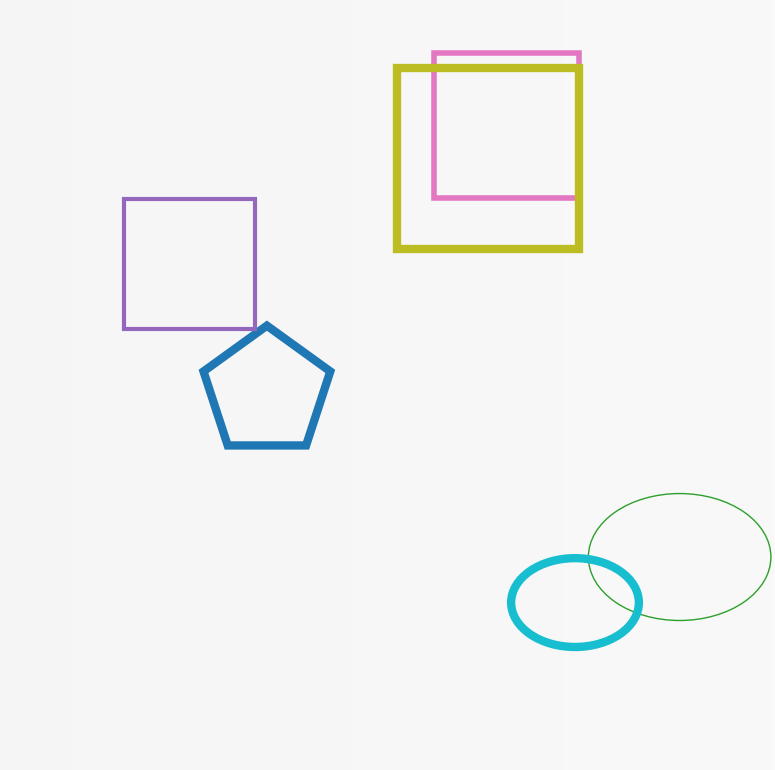[{"shape": "pentagon", "thickness": 3, "radius": 0.43, "center": [0.344, 0.491]}, {"shape": "oval", "thickness": 0.5, "radius": 0.59, "center": [0.877, 0.277]}, {"shape": "square", "thickness": 1.5, "radius": 0.42, "center": [0.244, 0.657]}, {"shape": "square", "thickness": 2, "radius": 0.47, "center": [0.654, 0.837]}, {"shape": "square", "thickness": 3, "radius": 0.59, "center": [0.63, 0.794]}, {"shape": "oval", "thickness": 3, "radius": 0.41, "center": [0.742, 0.217]}]